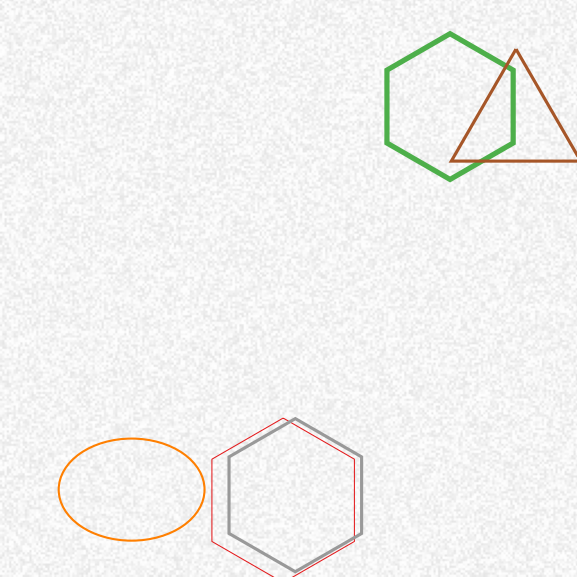[{"shape": "hexagon", "thickness": 0.5, "radius": 0.71, "center": [0.49, 0.133]}, {"shape": "hexagon", "thickness": 2.5, "radius": 0.63, "center": [0.779, 0.815]}, {"shape": "oval", "thickness": 1, "radius": 0.63, "center": [0.228, 0.151]}, {"shape": "triangle", "thickness": 1.5, "radius": 0.65, "center": [0.893, 0.785]}, {"shape": "hexagon", "thickness": 1.5, "radius": 0.66, "center": [0.511, 0.142]}]